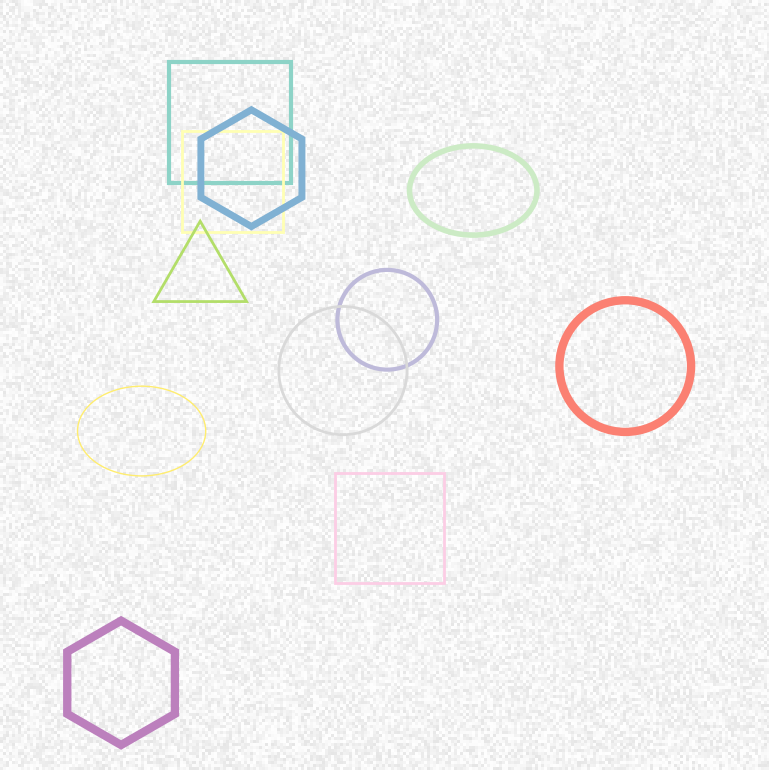[{"shape": "square", "thickness": 1.5, "radius": 0.4, "center": [0.299, 0.841]}, {"shape": "square", "thickness": 1, "radius": 0.33, "center": [0.302, 0.765]}, {"shape": "circle", "thickness": 1.5, "radius": 0.32, "center": [0.503, 0.585]}, {"shape": "circle", "thickness": 3, "radius": 0.43, "center": [0.812, 0.525]}, {"shape": "hexagon", "thickness": 2.5, "radius": 0.38, "center": [0.326, 0.782]}, {"shape": "triangle", "thickness": 1, "radius": 0.35, "center": [0.26, 0.643]}, {"shape": "square", "thickness": 1, "radius": 0.36, "center": [0.506, 0.314]}, {"shape": "circle", "thickness": 1, "radius": 0.42, "center": [0.445, 0.519]}, {"shape": "hexagon", "thickness": 3, "radius": 0.4, "center": [0.157, 0.113]}, {"shape": "oval", "thickness": 2, "radius": 0.41, "center": [0.615, 0.753]}, {"shape": "oval", "thickness": 0.5, "radius": 0.42, "center": [0.184, 0.44]}]